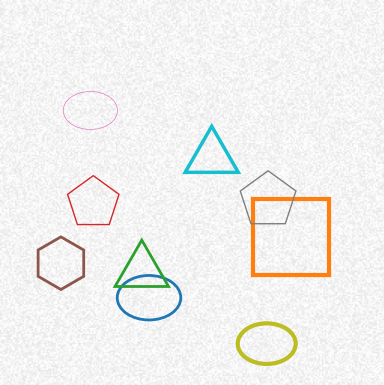[{"shape": "oval", "thickness": 2, "radius": 0.41, "center": [0.387, 0.227]}, {"shape": "square", "thickness": 3, "radius": 0.5, "center": [0.757, 0.384]}, {"shape": "triangle", "thickness": 2, "radius": 0.4, "center": [0.368, 0.296]}, {"shape": "pentagon", "thickness": 1, "radius": 0.35, "center": [0.242, 0.474]}, {"shape": "hexagon", "thickness": 2, "radius": 0.34, "center": [0.158, 0.316]}, {"shape": "oval", "thickness": 0.5, "radius": 0.35, "center": [0.235, 0.713]}, {"shape": "pentagon", "thickness": 1, "radius": 0.38, "center": [0.696, 0.48]}, {"shape": "oval", "thickness": 3, "radius": 0.38, "center": [0.693, 0.107]}, {"shape": "triangle", "thickness": 2.5, "radius": 0.4, "center": [0.55, 0.592]}]